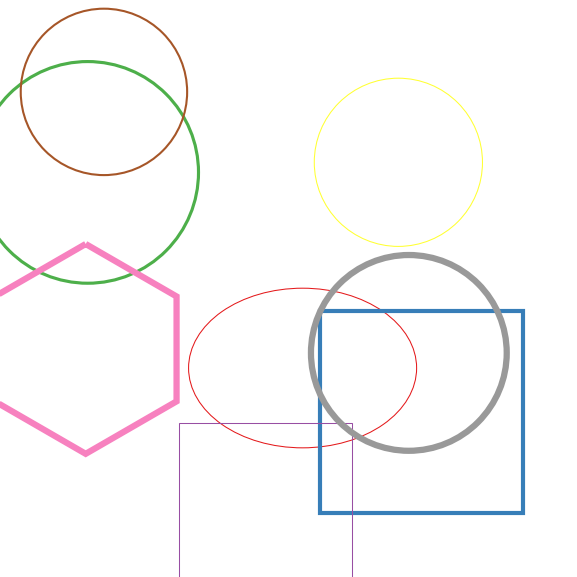[{"shape": "oval", "thickness": 0.5, "radius": 0.99, "center": [0.524, 0.362]}, {"shape": "square", "thickness": 2, "radius": 0.87, "center": [0.73, 0.286]}, {"shape": "circle", "thickness": 1.5, "radius": 0.96, "center": [0.152, 0.701]}, {"shape": "square", "thickness": 0.5, "radius": 0.75, "center": [0.46, 0.116]}, {"shape": "circle", "thickness": 0.5, "radius": 0.73, "center": [0.69, 0.718]}, {"shape": "circle", "thickness": 1, "radius": 0.72, "center": [0.18, 0.84]}, {"shape": "hexagon", "thickness": 3, "radius": 0.91, "center": [0.148, 0.395]}, {"shape": "circle", "thickness": 3, "radius": 0.85, "center": [0.708, 0.388]}]